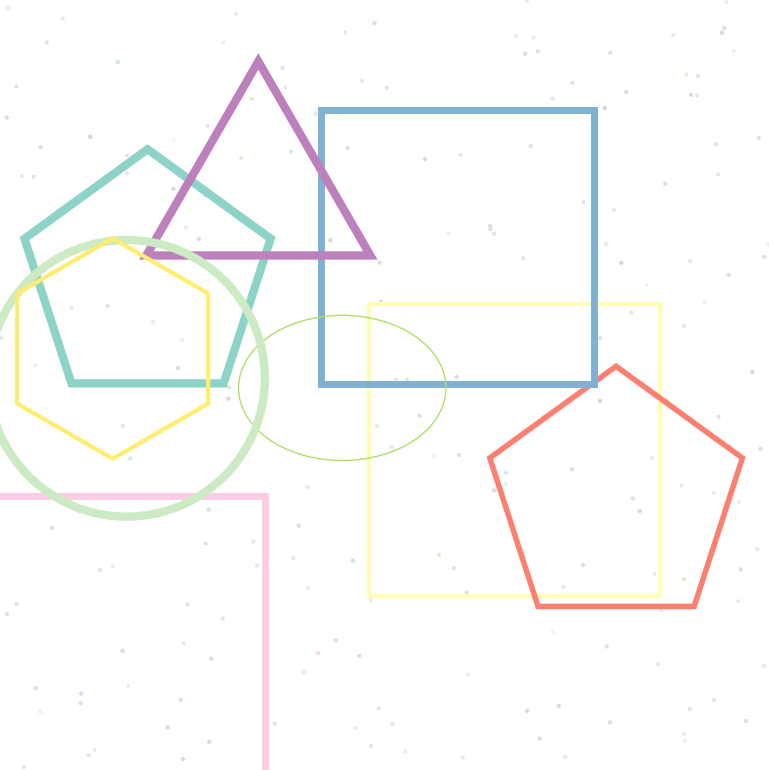[{"shape": "pentagon", "thickness": 3, "radius": 0.84, "center": [0.192, 0.638]}, {"shape": "square", "thickness": 1.5, "radius": 0.95, "center": [0.668, 0.415]}, {"shape": "pentagon", "thickness": 2, "radius": 0.86, "center": [0.8, 0.352]}, {"shape": "square", "thickness": 2.5, "radius": 0.89, "center": [0.594, 0.679]}, {"shape": "oval", "thickness": 0.5, "radius": 0.67, "center": [0.445, 0.496]}, {"shape": "square", "thickness": 2.5, "radius": 0.94, "center": [0.157, 0.168]}, {"shape": "triangle", "thickness": 3, "radius": 0.84, "center": [0.335, 0.752]}, {"shape": "circle", "thickness": 3, "radius": 0.9, "center": [0.164, 0.509]}, {"shape": "hexagon", "thickness": 1.5, "radius": 0.72, "center": [0.146, 0.547]}]